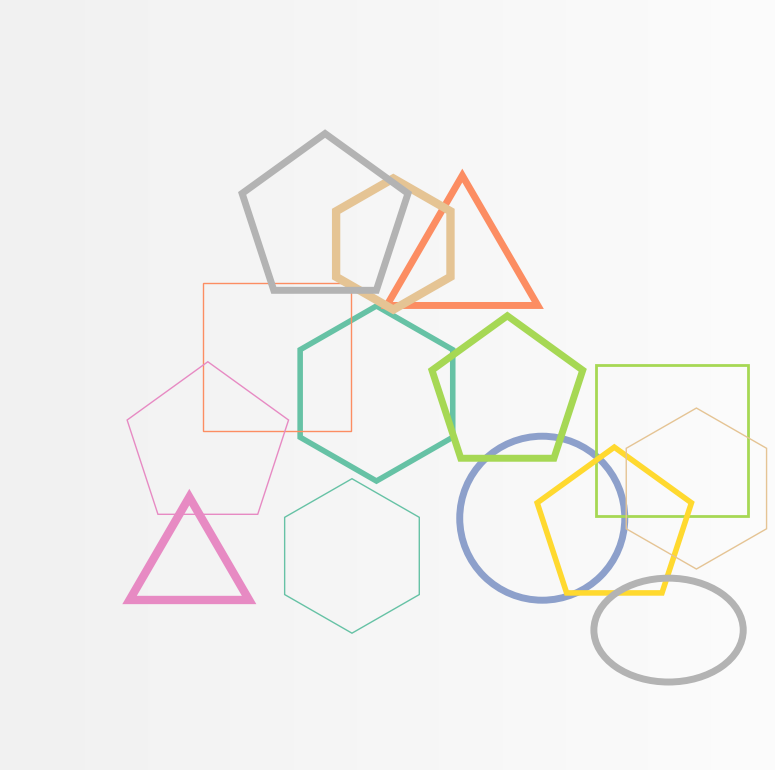[{"shape": "hexagon", "thickness": 2, "radius": 0.57, "center": [0.486, 0.489]}, {"shape": "hexagon", "thickness": 0.5, "radius": 0.5, "center": [0.454, 0.278]}, {"shape": "square", "thickness": 0.5, "radius": 0.48, "center": [0.357, 0.536]}, {"shape": "triangle", "thickness": 2.5, "radius": 0.56, "center": [0.597, 0.66]}, {"shape": "circle", "thickness": 2.5, "radius": 0.53, "center": [0.7, 0.327]}, {"shape": "pentagon", "thickness": 0.5, "radius": 0.55, "center": [0.268, 0.421]}, {"shape": "triangle", "thickness": 3, "radius": 0.45, "center": [0.244, 0.265]}, {"shape": "square", "thickness": 1, "radius": 0.49, "center": [0.867, 0.428]}, {"shape": "pentagon", "thickness": 2.5, "radius": 0.51, "center": [0.655, 0.488]}, {"shape": "pentagon", "thickness": 2, "radius": 0.52, "center": [0.793, 0.315]}, {"shape": "hexagon", "thickness": 0.5, "radius": 0.52, "center": [0.899, 0.366]}, {"shape": "hexagon", "thickness": 3, "radius": 0.43, "center": [0.507, 0.683]}, {"shape": "pentagon", "thickness": 2.5, "radius": 0.56, "center": [0.419, 0.714]}, {"shape": "oval", "thickness": 2.5, "radius": 0.48, "center": [0.863, 0.182]}]